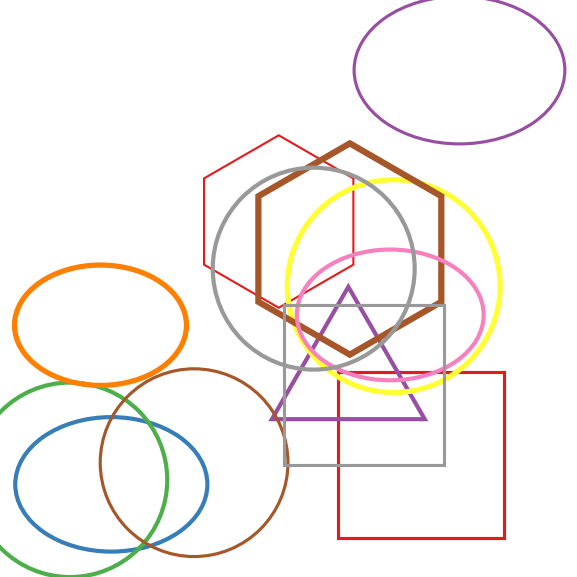[{"shape": "square", "thickness": 1.5, "radius": 0.72, "center": [0.729, 0.212]}, {"shape": "hexagon", "thickness": 1, "radius": 0.75, "center": [0.483, 0.616]}, {"shape": "oval", "thickness": 2, "radius": 0.83, "center": [0.193, 0.16]}, {"shape": "circle", "thickness": 2, "radius": 0.84, "center": [0.121, 0.168]}, {"shape": "oval", "thickness": 1.5, "radius": 0.91, "center": [0.796, 0.878]}, {"shape": "triangle", "thickness": 2, "radius": 0.76, "center": [0.603, 0.35]}, {"shape": "oval", "thickness": 2.5, "radius": 0.74, "center": [0.174, 0.436]}, {"shape": "circle", "thickness": 2.5, "radius": 0.92, "center": [0.682, 0.504]}, {"shape": "circle", "thickness": 1.5, "radius": 0.81, "center": [0.336, 0.198]}, {"shape": "hexagon", "thickness": 3, "radius": 0.91, "center": [0.606, 0.568]}, {"shape": "oval", "thickness": 2, "radius": 0.81, "center": [0.676, 0.454]}, {"shape": "square", "thickness": 1.5, "radius": 0.69, "center": [0.63, 0.333]}, {"shape": "circle", "thickness": 2, "radius": 0.87, "center": [0.543, 0.534]}]